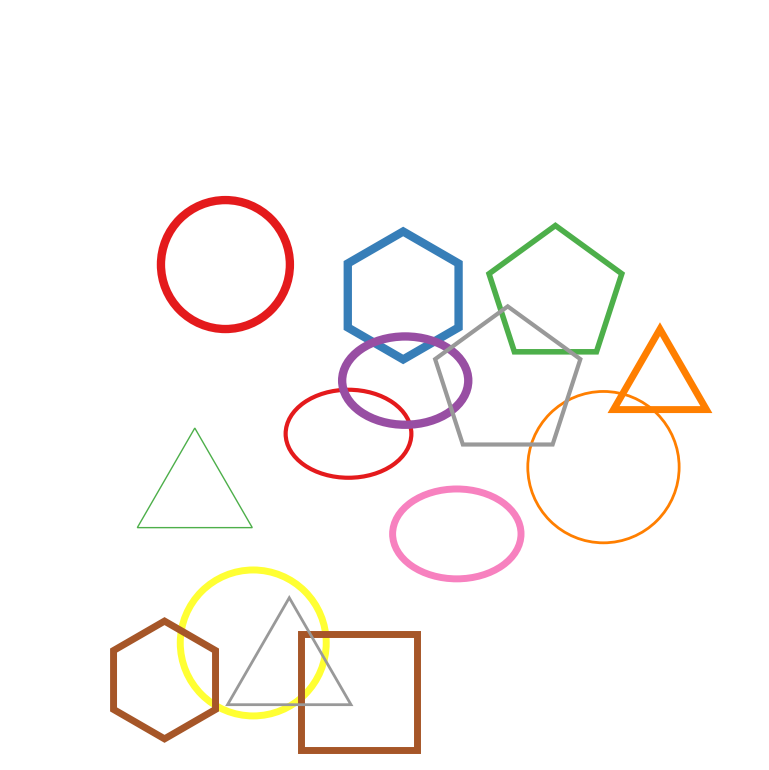[{"shape": "circle", "thickness": 3, "radius": 0.42, "center": [0.293, 0.656]}, {"shape": "oval", "thickness": 1.5, "radius": 0.41, "center": [0.453, 0.437]}, {"shape": "hexagon", "thickness": 3, "radius": 0.42, "center": [0.524, 0.616]}, {"shape": "pentagon", "thickness": 2, "radius": 0.45, "center": [0.721, 0.616]}, {"shape": "triangle", "thickness": 0.5, "radius": 0.43, "center": [0.253, 0.358]}, {"shape": "oval", "thickness": 3, "radius": 0.41, "center": [0.526, 0.506]}, {"shape": "triangle", "thickness": 2.5, "radius": 0.35, "center": [0.857, 0.503]}, {"shape": "circle", "thickness": 1, "radius": 0.49, "center": [0.784, 0.393]}, {"shape": "circle", "thickness": 2.5, "radius": 0.47, "center": [0.329, 0.165]}, {"shape": "square", "thickness": 2.5, "radius": 0.37, "center": [0.466, 0.102]}, {"shape": "hexagon", "thickness": 2.5, "radius": 0.38, "center": [0.214, 0.117]}, {"shape": "oval", "thickness": 2.5, "radius": 0.42, "center": [0.593, 0.307]}, {"shape": "triangle", "thickness": 1, "radius": 0.46, "center": [0.376, 0.131]}, {"shape": "pentagon", "thickness": 1.5, "radius": 0.5, "center": [0.659, 0.503]}]